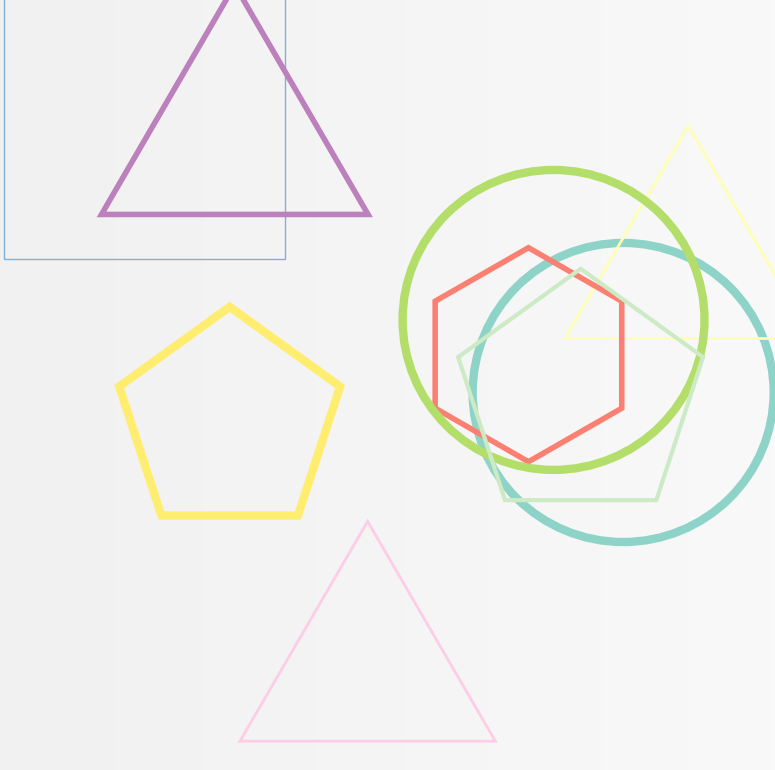[{"shape": "circle", "thickness": 3, "radius": 0.97, "center": [0.804, 0.49]}, {"shape": "triangle", "thickness": 1, "radius": 0.92, "center": [0.888, 0.652]}, {"shape": "hexagon", "thickness": 2, "radius": 0.7, "center": [0.682, 0.539]}, {"shape": "square", "thickness": 0.5, "radius": 0.91, "center": [0.186, 0.845]}, {"shape": "circle", "thickness": 3, "radius": 0.97, "center": [0.714, 0.585]}, {"shape": "triangle", "thickness": 1, "radius": 0.95, "center": [0.474, 0.133]}, {"shape": "triangle", "thickness": 2, "radius": 0.99, "center": [0.303, 0.821]}, {"shape": "pentagon", "thickness": 1.5, "radius": 0.83, "center": [0.749, 0.485]}, {"shape": "pentagon", "thickness": 3, "radius": 0.75, "center": [0.296, 0.452]}]